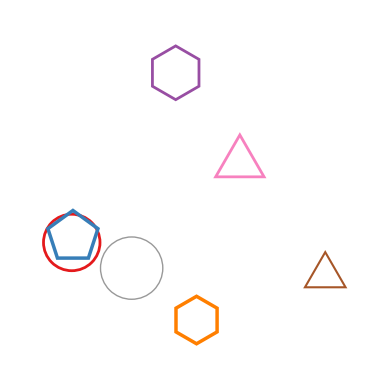[{"shape": "circle", "thickness": 2, "radius": 0.37, "center": [0.186, 0.37]}, {"shape": "pentagon", "thickness": 2.5, "radius": 0.34, "center": [0.189, 0.385]}, {"shape": "hexagon", "thickness": 2, "radius": 0.35, "center": [0.456, 0.811]}, {"shape": "hexagon", "thickness": 2.5, "radius": 0.31, "center": [0.511, 0.169]}, {"shape": "triangle", "thickness": 1.5, "radius": 0.3, "center": [0.845, 0.284]}, {"shape": "triangle", "thickness": 2, "radius": 0.36, "center": [0.623, 0.577]}, {"shape": "circle", "thickness": 1, "radius": 0.4, "center": [0.342, 0.304]}]